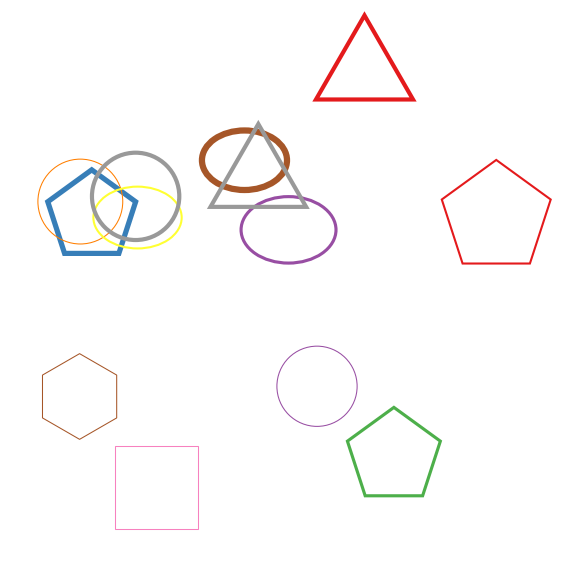[{"shape": "pentagon", "thickness": 1, "radius": 0.5, "center": [0.859, 0.623]}, {"shape": "triangle", "thickness": 2, "radius": 0.49, "center": [0.631, 0.875]}, {"shape": "pentagon", "thickness": 2.5, "radius": 0.4, "center": [0.159, 0.625]}, {"shape": "pentagon", "thickness": 1.5, "radius": 0.42, "center": [0.682, 0.209]}, {"shape": "circle", "thickness": 0.5, "radius": 0.35, "center": [0.549, 0.33]}, {"shape": "oval", "thickness": 1.5, "radius": 0.41, "center": [0.5, 0.601]}, {"shape": "circle", "thickness": 0.5, "radius": 0.37, "center": [0.139, 0.65]}, {"shape": "oval", "thickness": 1, "radius": 0.38, "center": [0.238, 0.622]}, {"shape": "oval", "thickness": 3, "radius": 0.37, "center": [0.423, 0.722]}, {"shape": "hexagon", "thickness": 0.5, "radius": 0.37, "center": [0.138, 0.313]}, {"shape": "square", "thickness": 0.5, "radius": 0.36, "center": [0.271, 0.154]}, {"shape": "circle", "thickness": 2, "radius": 0.38, "center": [0.235, 0.659]}, {"shape": "triangle", "thickness": 2, "radius": 0.48, "center": [0.447, 0.689]}]